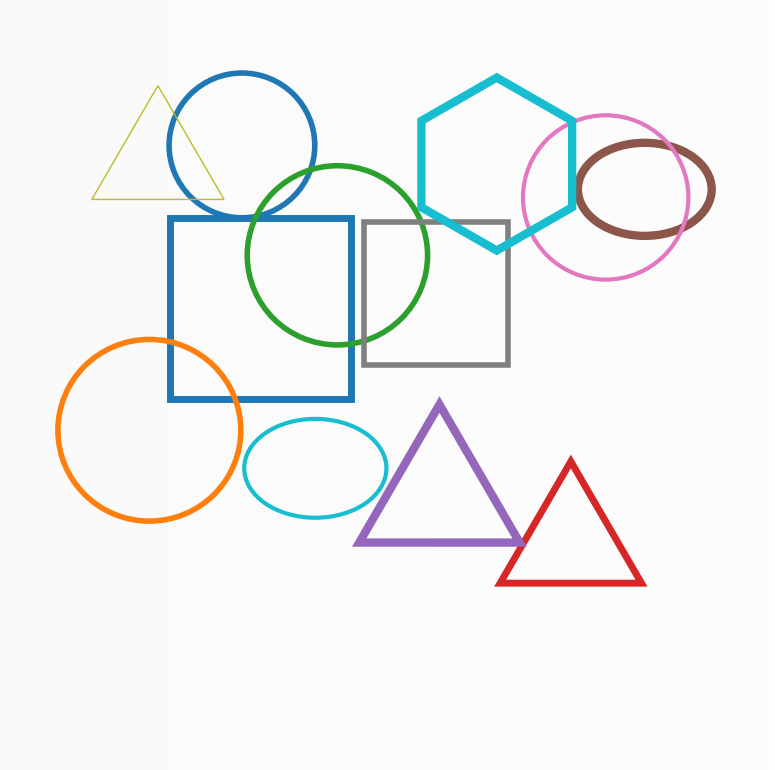[{"shape": "circle", "thickness": 2, "radius": 0.47, "center": [0.312, 0.811]}, {"shape": "square", "thickness": 2.5, "radius": 0.59, "center": [0.336, 0.599]}, {"shape": "circle", "thickness": 2, "radius": 0.59, "center": [0.193, 0.441]}, {"shape": "circle", "thickness": 2, "radius": 0.58, "center": [0.435, 0.668]}, {"shape": "triangle", "thickness": 2.5, "radius": 0.53, "center": [0.737, 0.295]}, {"shape": "triangle", "thickness": 3, "radius": 0.6, "center": [0.567, 0.355]}, {"shape": "oval", "thickness": 3, "radius": 0.43, "center": [0.832, 0.754]}, {"shape": "circle", "thickness": 1.5, "radius": 0.53, "center": [0.782, 0.744]}, {"shape": "square", "thickness": 2, "radius": 0.46, "center": [0.563, 0.619]}, {"shape": "triangle", "thickness": 0.5, "radius": 0.49, "center": [0.204, 0.79]}, {"shape": "oval", "thickness": 1.5, "radius": 0.46, "center": [0.407, 0.392]}, {"shape": "hexagon", "thickness": 3, "radius": 0.56, "center": [0.641, 0.787]}]